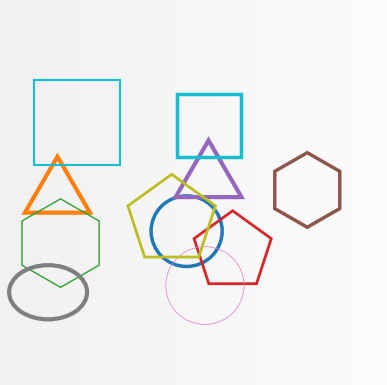[{"shape": "circle", "thickness": 2.5, "radius": 0.46, "center": [0.482, 0.4]}, {"shape": "triangle", "thickness": 3, "radius": 0.48, "center": [0.148, 0.496]}, {"shape": "hexagon", "thickness": 1, "radius": 0.57, "center": [0.156, 0.369]}, {"shape": "pentagon", "thickness": 2, "radius": 0.52, "center": [0.6, 0.348]}, {"shape": "triangle", "thickness": 3, "radius": 0.49, "center": [0.538, 0.537]}, {"shape": "hexagon", "thickness": 2.5, "radius": 0.48, "center": [0.793, 0.507]}, {"shape": "circle", "thickness": 0.5, "radius": 0.5, "center": [0.529, 0.258]}, {"shape": "oval", "thickness": 3, "radius": 0.5, "center": [0.124, 0.241]}, {"shape": "pentagon", "thickness": 2, "radius": 0.59, "center": [0.443, 0.428]}, {"shape": "square", "thickness": 1.5, "radius": 0.55, "center": [0.198, 0.682]}, {"shape": "square", "thickness": 2.5, "radius": 0.41, "center": [0.539, 0.674]}]